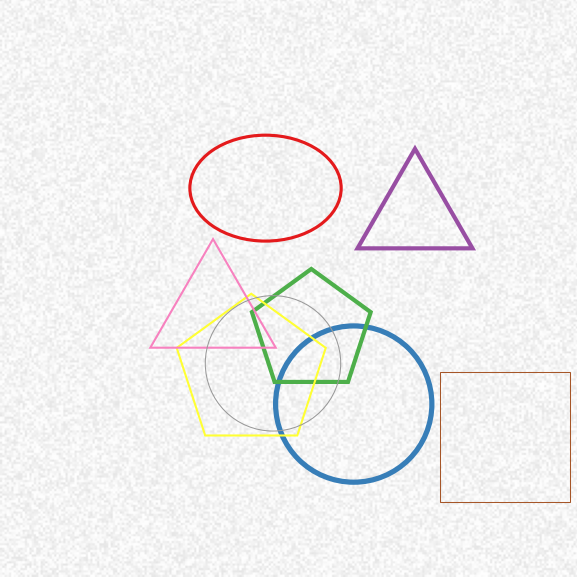[{"shape": "oval", "thickness": 1.5, "radius": 0.65, "center": [0.46, 0.673]}, {"shape": "circle", "thickness": 2.5, "radius": 0.68, "center": [0.613, 0.299]}, {"shape": "pentagon", "thickness": 2, "radius": 0.54, "center": [0.539, 0.425]}, {"shape": "triangle", "thickness": 2, "radius": 0.57, "center": [0.719, 0.627]}, {"shape": "pentagon", "thickness": 1, "radius": 0.68, "center": [0.435, 0.355]}, {"shape": "square", "thickness": 0.5, "radius": 0.56, "center": [0.875, 0.243]}, {"shape": "triangle", "thickness": 1, "radius": 0.63, "center": [0.369, 0.46]}, {"shape": "circle", "thickness": 0.5, "radius": 0.59, "center": [0.473, 0.37]}]